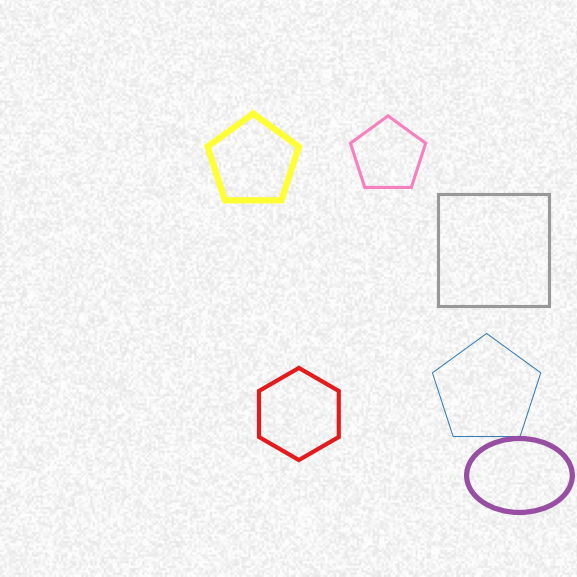[{"shape": "hexagon", "thickness": 2, "radius": 0.4, "center": [0.518, 0.282]}, {"shape": "pentagon", "thickness": 0.5, "radius": 0.49, "center": [0.843, 0.323]}, {"shape": "oval", "thickness": 2.5, "radius": 0.46, "center": [0.899, 0.176]}, {"shape": "pentagon", "thickness": 3, "radius": 0.42, "center": [0.438, 0.719]}, {"shape": "pentagon", "thickness": 1.5, "radius": 0.34, "center": [0.672, 0.73]}, {"shape": "square", "thickness": 1.5, "radius": 0.48, "center": [0.855, 0.566]}]